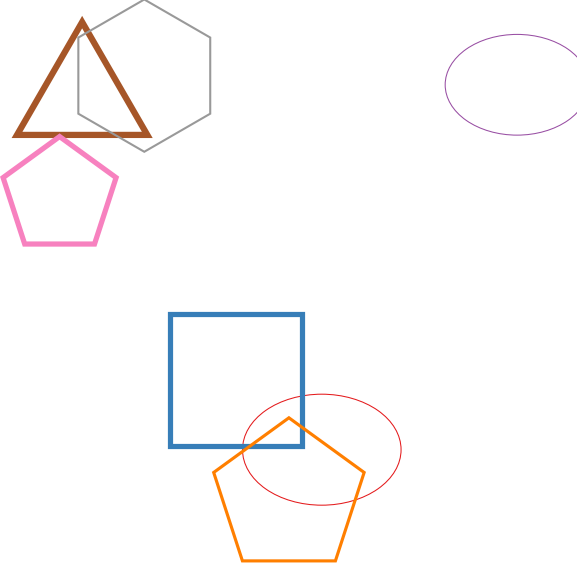[{"shape": "oval", "thickness": 0.5, "radius": 0.69, "center": [0.557, 0.22]}, {"shape": "square", "thickness": 2.5, "radius": 0.57, "center": [0.409, 0.342]}, {"shape": "oval", "thickness": 0.5, "radius": 0.62, "center": [0.895, 0.852]}, {"shape": "pentagon", "thickness": 1.5, "radius": 0.68, "center": [0.5, 0.139]}, {"shape": "triangle", "thickness": 3, "radius": 0.65, "center": [0.142, 0.831]}, {"shape": "pentagon", "thickness": 2.5, "radius": 0.51, "center": [0.103, 0.66]}, {"shape": "hexagon", "thickness": 1, "radius": 0.66, "center": [0.25, 0.868]}]